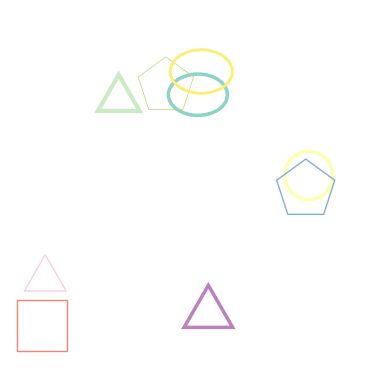[{"shape": "oval", "thickness": 2.5, "radius": 0.38, "center": [0.514, 0.754]}, {"shape": "circle", "thickness": 2.5, "radius": 0.31, "center": [0.802, 0.544]}, {"shape": "square", "thickness": 1, "radius": 0.33, "center": [0.109, 0.155]}, {"shape": "pentagon", "thickness": 1, "radius": 0.4, "center": [0.794, 0.507]}, {"shape": "pentagon", "thickness": 0.5, "radius": 0.38, "center": [0.431, 0.777]}, {"shape": "triangle", "thickness": 1, "radius": 0.31, "center": [0.118, 0.275]}, {"shape": "triangle", "thickness": 2.5, "radius": 0.36, "center": [0.541, 0.186]}, {"shape": "triangle", "thickness": 3, "radius": 0.31, "center": [0.308, 0.743]}, {"shape": "oval", "thickness": 2, "radius": 0.4, "center": [0.523, 0.814]}]